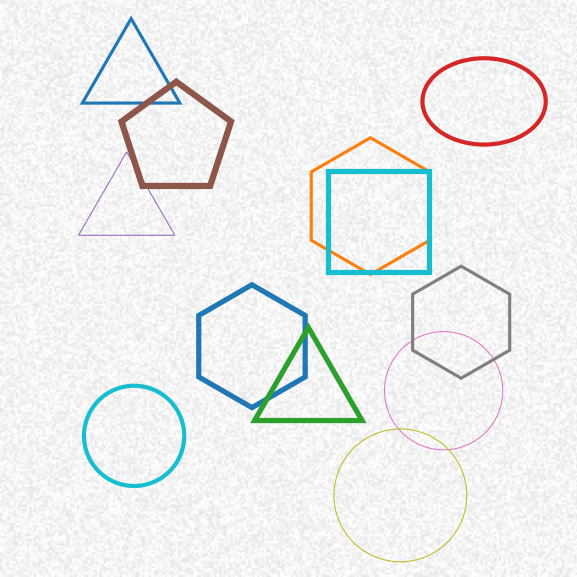[{"shape": "triangle", "thickness": 1.5, "radius": 0.49, "center": [0.227, 0.869]}, {"shape": "hexagon", "thickness": 2.5, "radius": 0.53, "center": [0.436, 0.4]}, {"shape": "hexagon", "thickness": 1.5, "radius": 0.59, "center": [0.641, 0.642]}, {"shape": "triangle", "thickness": 2.5, "radius": 0.54, "center": [0.534, 0.325]}, {"shape": "oval", "thickness": 2, "radius": 0.53, "center": [0.838, 0.824]}, {"shape": "triangle", "thickness": 0.5, "radius": 0.48, "center": [0.219, 0.64]}, {"shape": "pentagon", "thickness": 3, "radius": 0.5, "center": [0.305, 0.758]}, {"shape": "circle", "thickness": 0.5, "radius": 0.51, "center": [0.768, 0.323]}, {"shape": "hexagon", "thickness": 1.5, "radius": 0.49, "center": [0.799, 0.441]}, {"shape": "circle", "thickness": 0.5, "radius": 0.57, "center": [0.693, 0.141]}, {"shape": "circle", "thickness": 2, "radius": 0.43, "center": [0.232, 0.244]}, {"shape": "square", "thickness": 2.5, "radius": 0.44, "center": [0.656, 0.616]}]